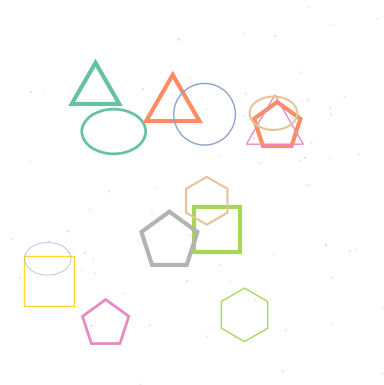[{"shape": "oval", "thickness": 2, "radius": 0.41, "center": [0.295, 0.658]}, {"shape": "triangle", "thickness": 3, "radius": 0.36, "center": [0.248, 0.766]}, {"shape": "triangle", "thickness": 3, "radius": 0.4, "center": [0.449, 0.726]}, {"shape": "pentagon", "thickness": 3, "radius": 0.32, "center": [0.72, 0.672]}, {"shape": "circle", "thickness": 1, "radius": 0.4, "center": [0.531, 0.703]}, {"shape": "triangle", "thickness": 1, "radius": 0.43, "center": [0.714, 0.668]}, {"shape": "pentagon", "thickness": 2, "radius": 0.32, "center": [0.274, 0.159]}, {"shape": "square", "thickness": 3, "radius": 0.29, "center": [0.564, 0.405]}, {"shape": "hexagon", "thickness": 1, "radius": 0.35, "center": [0.635, 0.182]}, {"shape": "square", "thickness": 1, "radius": 0.32, "center": [0.126, 0.269]}, {"shape": "oval", "thickness": 1.5, "radius": 0.31, "center": [0.71, 0.706]}, {"shape": "hexagon", "thickness": 1.5, "radius": 0.31, "center": [0.537, 0.479]}, {"shape": "oval", "thickness": 0.5, "radius": 0.3, "center": [0.124, 0.328]}, {"shape": "pentagon", "thickness": 3, "radius": 0.38, "center": [0.44, 0.374]}]